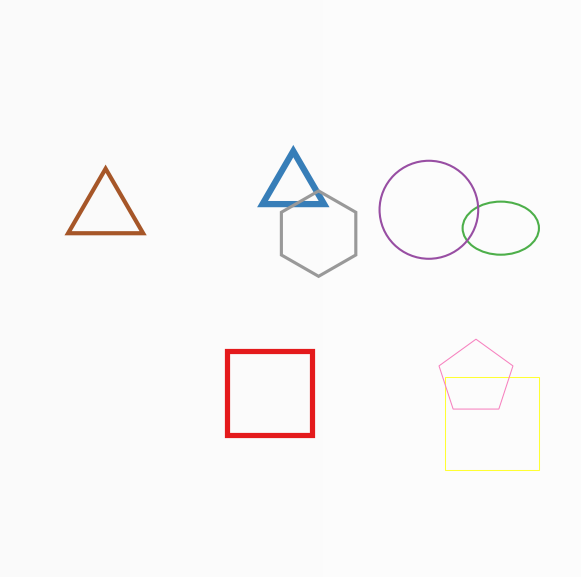[{"shape": "square", "thickness": 2.5, "radius": 0.37, "center": [0.463, 0.319]}, {"shape": "triangle", "thickness": 3, "radius": 0.31, "center": [0.505, 0.676]}, {"shape": "oval", "thickness": 1, "radius": 0.33, "center": [0.862, 0.604]}, {"shape": "circle", "thickness": 1, "radius": 0.42, "center": [0.738, 0.636]}, {"shape": "square", "thickness": 0.5, "radius": 0.4, "center": [0.847, 0.266]}, {"shape": "triangle", "thickness": 2, "radius": 0.37, "center": [0.182, 0.633]}, {"shape": "pentagon", "thickness": 0.5, "radius": 0.33, "center": [0.819, 0.345]}, {"shape": "hexagon", "thickness": 1.5, "radius": 0.37, "center": [0.548, 0.595]}]